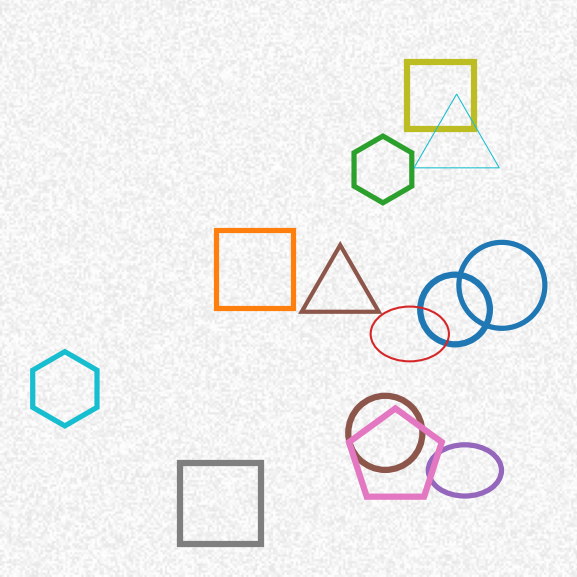[{"shape": "circle", "thickness": 2.5, "radius": 0.37, "center": [0.869, 0.505]}, {"shape": "circle", "thickness": 3, "radius": 0.3, "center": [0.788, 0.463]}, {"shape": "square", "thickness": 2.5, "radius": 0.34, "center": [0.441, 0.533]}, {"shape": "hexagon", "thickness": 2.5, "radius": 0.29, "center": [0.663, 0.706]}, {"shape": "oval", "thickness": 1, "radius": 0.34, "center": [0.71, 0.421]}, {"shape": "oval", "thickness": 2.5, "radius": 0.32, "center": [0.805, 0.185]}, {"shape": "triangle", "thickness": 2, "radius": 0.38, "center": [0.589, 0.498]}, {"shape": "circle", "thickness": 3, "radius": 0.32, "center": [0.667, 0.25]}, {"shape": "pentagon", "thickness": 3, "radius": 0.42, "center": [0.685, 0.207]}, {"shape": "square", "thickness": 3, "radius": 0.35, "center": [0.382, 0.128]}, {"shape": "square", "thickness": 3, "radius": 0.29, "center": [0.763, 0.833]}, {"shape": "triangle", "thickness": 0.5, "radius": 0.43, "center": [0.791, 0.751]}, {"shape": "hexagon", "thickness": 2.5, "radius": 0.32, "center": [0.112, 0.326]}]